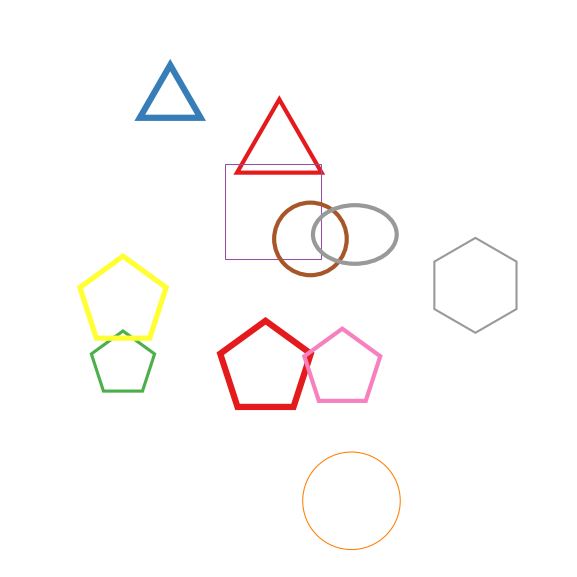[{"shape": "pentagon", "thickness": 3, "radius": 0.41, "center": [0.46, 0.361]}, {"shape": "triangle", "thickness": 2, "radius": 0.42, "center": [0.484, 0.742]}, {"shape": "triangle", "thickness": 3, "radius": 0.3, "center": [0.295, 0.826]}, {"shape": "pentagon", "thickness": 1.5, "radius": 0.29, "center": [0.213, 0.368]}, {"shape": "square", "thickness": 0.5, "radius": 0.41, "center": [0.473, 0.633]}, {"shape": "circle", "thickness": 0.5, "radius": 0.42, "center": [0.609, 0.132]}, {"shape": "pentagon", "thickness": 2.5, "radius": 0.39, "center": [0.213, 0.477]}, {"shape": "circle", "thickness": 2, "radius": 0.31, "center": [0.538, 0.585]}, {"shape": "pentagon", "thickness": 2, "radius": 0.35, "center": [0.593, 0.361]}, {"shape": "hexagon", "thickness": 1, "radius": 0.41, "center": [0.823, 0.505]}, {"shape": "oval", "thickness": 2, "radius": 0.36, "center": [0.614, 0.593]}]